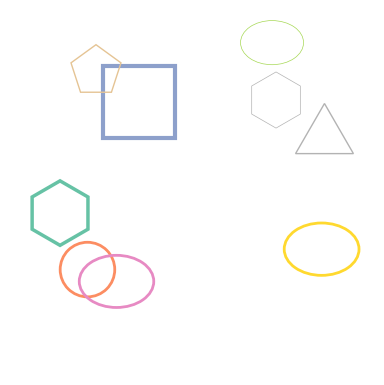[{"shape": "hexagon", "thickness": 2.5, "radius": 0.42, "center": [0.156, 0.447]}, {"shape": "circle", "thickness": 2, "radius": 0.35, "center": [0.227, 0.3]}, {"shape": "square", "thickness": 3, "radius": 0.47, "center": [0.362, 0.735]}, {"shape": "oval", "thickness": 2, "radius": 0.48, "center": [0.303, 0.269]}, {"shape": "oval", "thickness": 0.5, "radius": 0.41, "center": [0.707, 0.889]}, {"shape": "oval", "thickness": 2, "radius": 0.49, "center": [0.835, 0.353]}, {"shape": "pentagon", "thickness": 1, "radius": 0.34, "center": [0.249, 0.816]}, {"shape": "hexagon", "thickness": 0.5, "radius": 0.36, "center": [0.717, 0.74]}, {"shape": "triangle", "thickness": 1, "radius": 0.43, "center": [0.843, 0.644]}]